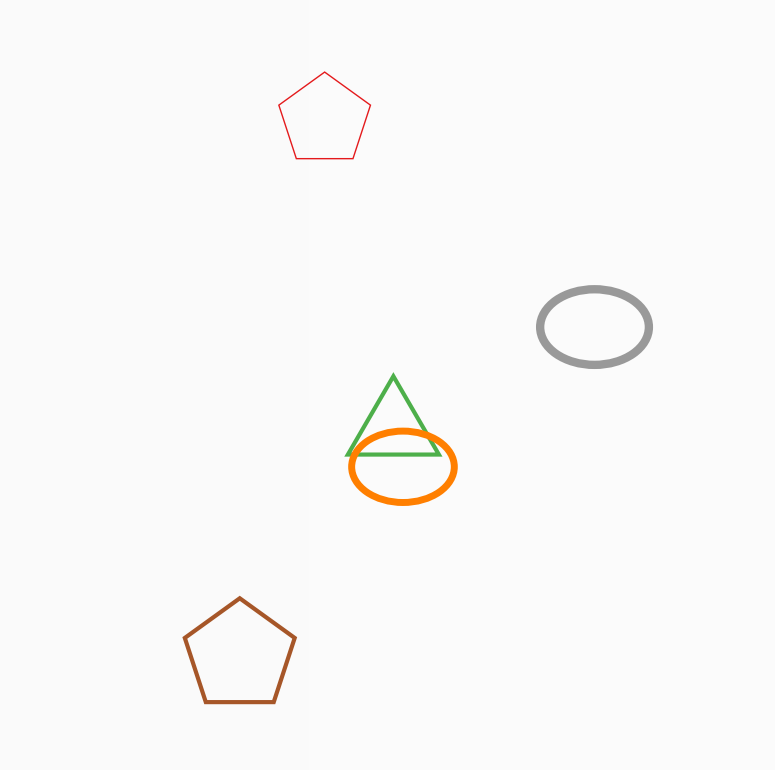[{"shape": "pentagon", "thickness": 0.5, "radius": 0.31, "center": [0.419, 0.844]}, {"shape": "triangle", "thickness": 1.5, "radius": 0.34, "center": [0.508, 0.444]}, {"shape": "oval", "thickness": 2.5, "radius": 0.33, "center": [0.52, 0.394]}, {"shape": "pentagon", "thickness": 1.5, "radius": 0.37, "center": [0.309, 0.148]}, {"shape": "oval", "thickness": 3, "radius": 0.35, "center": [0.767, 0.575]}]